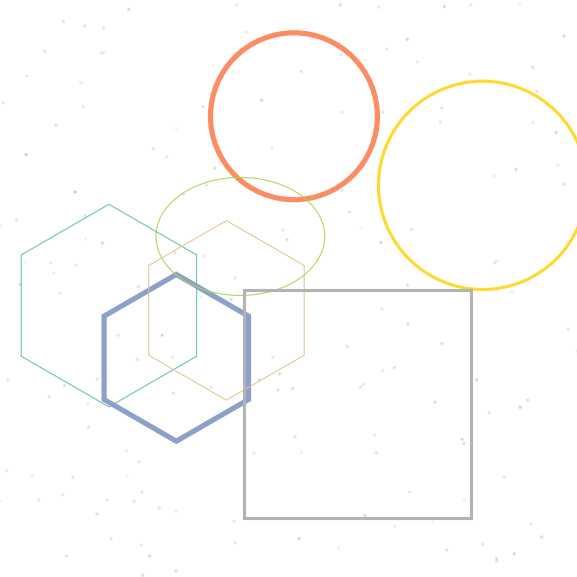[{"shape": "hexagon", "thickness": 0.5, "radius": 0.88, "center": [0.189, 0.47]}, {"shape": "circle", "thickness": 2.5, "radius": 0.72, "center": [0.509, 0.798]}, {"shape": "hexagon", "thickness": 2.5, "radius": 0.72, "center": [0.305, 0.38]}, {"shape": "oval", "thickness": 0.5, "radius": 0.73, "center": [0.416, 0.59]}, {"shape": "circle", "thickness": 1.5, "radius": 0.9, "center": [0.836, 0.678]}, {"shape": "hexagon", "thickness": 0.5, "radius": 0.78, "center": [0.392, 0.462]}, {"shape": "square", "thickness": 1.5, "radius": 0.98, "center": [0.619, 0.3]}]